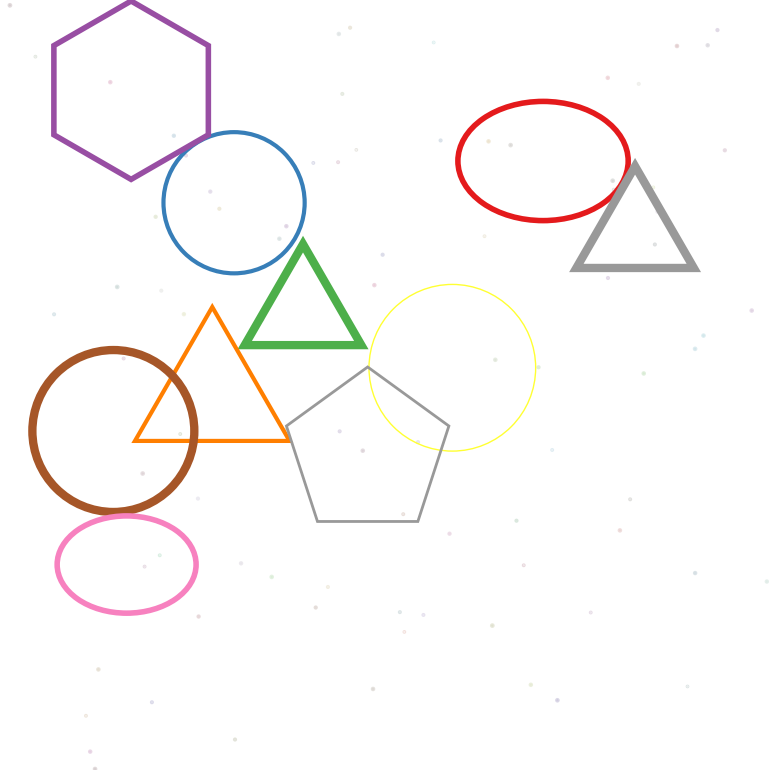[{"shape": "oval", "thickness": 2, "radius": 0.55, "center": [0.705, 0.791]}, {"shape": "circle", "thickness": 1.5, "radius": 0.46, "center": [0.304, 0.737]}, {"shape": "triangle", "thickness": 3, "radius": 0.44, "center": [0.394, 0.596]}, {"shape": "hexagon", "thickness": 2, "radius": 0.58, "center": [0.17, 0.883]}, {"shape": "triangle", "thickness": 1.5, "radius": 0.58, "center": [0.276, 0.485]}, {"shape": "circle", "thickness": 0.5, "radius": 0.54, "center": [0.587, 0.522]}, {"shape": "circle", "thickness": 3, "radius": 0.53, "center": [0.147, 0.44]}, {"shape": "oval", "thickness": 2, "radius": 0.45, "center": [0.164, 0.267]}, {"shape": "triangle", "thickness": 3, "radius": 0.44, "center": [0.825, 0.696]}, {"shape": "pentagon", "thickness": 1, "radius": 0.55, "center": [0.477, 0.412]}]